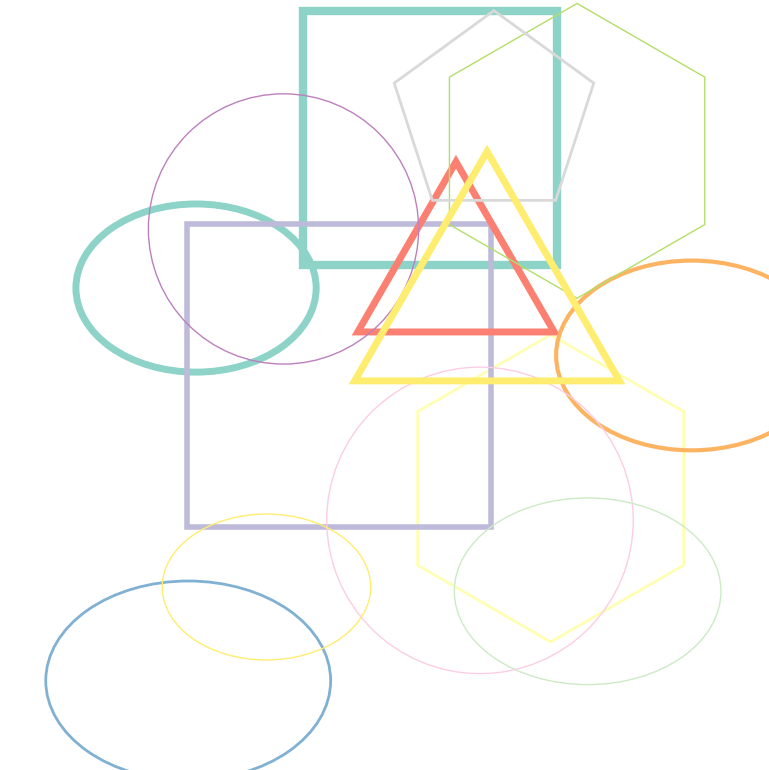[{"shape": "square", "thickness": 3, "radius": 0.83, "center": [0.558, 0.821]}, {"shape": "oval", "thickness": 2.5, "radius": 0.78, "center": [0.255, 0.626]}, {"shape": "hexagon", "thickness": 1, "radius": 1.0, "center": [0.715, 0.366]}, {"shape": "square", "thickness": 2, "radius": 0.99, "center": [0.44, 0.512]}, {"shape": "triangle", "thickness": 2.5, "radius": 0.74, "center": [0.592, 0.643]}, {"shape": "oval", "thickness": 1, "radius": 0.92, "center": [0.244, 0.116]}, {"shape": "oval", "thickness": 1.5, "radius": 0.88, "center": [0.898, 0.538]}, {"shape": "hexagon", "thickness": 0.5, "radius": 0.96, "center": [0.749, 0.804]}, {"shape": "circle", "thickness": 0.5, "radius": 1.0, "center": [0.623, 0.324]}, {"shape": "pentagon", "thickness": 1, "radius": 0.68, "center": [0.642, 0.85]}, {"shape": "circle", "thickness": 0.5, "radius": 0.88, "center": [0.368, 0.703]}, {"shape": "oval", "thickness": 0.5, "radius": 0.87, "center": [0.763, 0.232]}, {"shape": "triangle", "thickness": 2.5, "radius": 0.99, "center": [0.633, 0.605]}, {"shape": "oval", "thickness": 0.5, "radius": 0.68, "center": [0.346, 0.238]}]